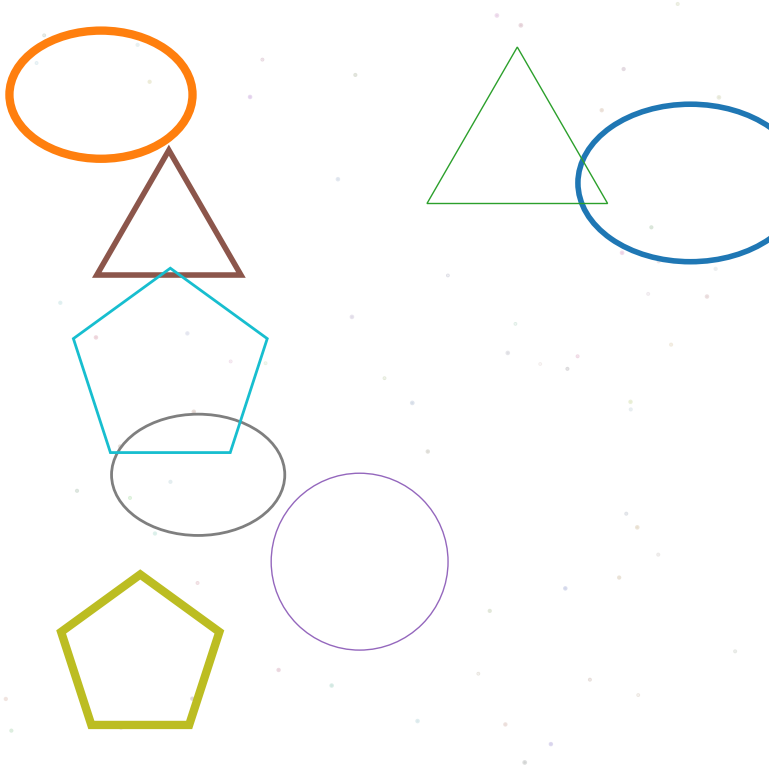[{"shape": "oval", "thickness": 2, "radius": 0.73, "center": [0.897, 0.762]}, {"shape": "oval", "thickness": 3, "radius": 0.59, "center": [0.131, 0.877]}, {"shape": "triangle", "thickness": 0.5, "radius": 0.68, "center": [0.672, 0.803]}, {"shape": "circle", "thickness": 0.5, "radius": 0.57, "center": [0.467, 0.271]}, {"shape": "triangle", "thickness": 2, "radius": 0.54, "center": [0.219, 0.697]}, {"shape": "oval", "thickness": 1, "radius": 0.56, "center": [0.257, 0.383]}, {"shape": "pentagon", "thickness": 3, "radius": 0.54, "center": [0.182, 0.146]}, {"shape": "pentagon", "thickness": 1, "radius": 0.66, "center": [0.221, 0.519]}]